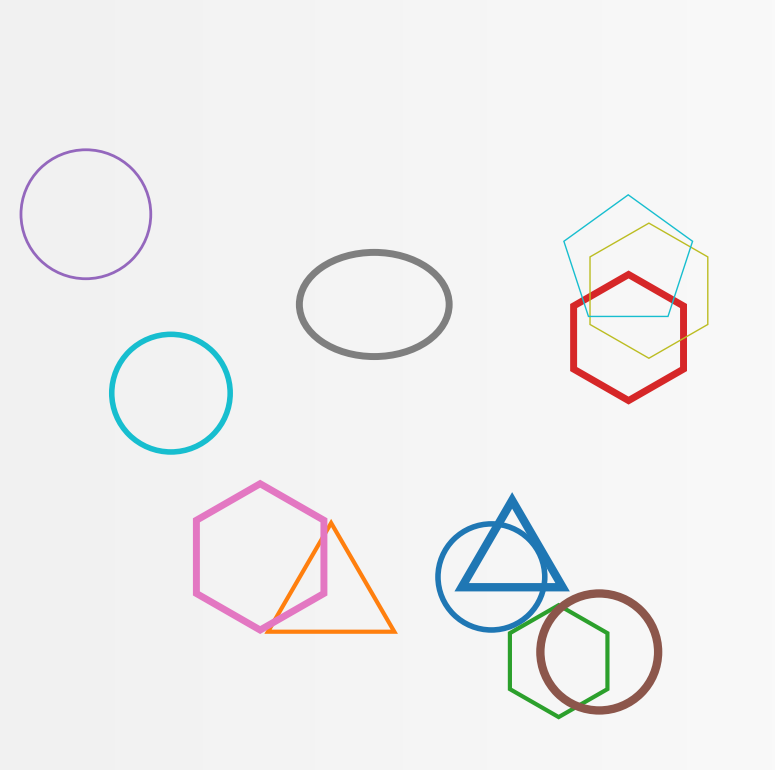[{"shape": "triangle", "thickness": 3, "radius": 0.38, "center": [0.661, 0.275]}, {"shape": "circle", "thickness": 2, "radius": 0.34, "center": [0.634, 0.251]}, {"shape": "triangle", "thickness": 1.5, "radius": 0.47, "center": [0.427, 0.227]}, {"shape": "hexagon", "thickness": 1.5, "radius": 0.36, "center": [0.721, 0.141]}, {"shape": "hexagon", "thickness": 2.5, "radius": 0.41, "center": [0.811, 0.562]}, {"shape": "circle", "thickness": 1, "radius": 0.42, "center": [0.111, 0.722]}, {"shape": "circle", "thickness": 3, "radius": 0.38, "center": [0.773, 0.153]}, {"shape": "hexagon", "thickness": 2.5, "radius": 0.48, "center": [0.336, 0.277]}, {"shape": "oval", "thickness": 2.5, "radius": 0.48, "center": [0.483, 0.605]}, {"shape": "hexagon", "thickness": 0.5, "radius": 0.44, "center": [0.837, 0.622]}, {"shape": "pentagon", "thickness": 0.5, "radius": 0.44, "center": [0.811, 0.66]}, {"shape": "circle", "thickness": 2, "radius": 0.38, "center": [0.221, 0.489]}]